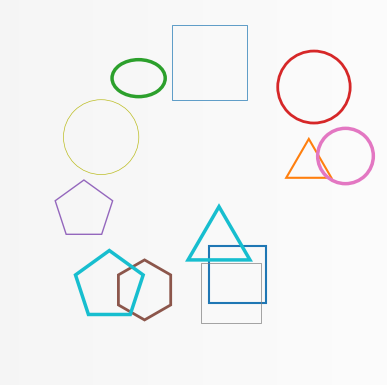[{"shape": "square", "thickness": 1.5, "radius": 0.37, "center": [0.614, 0.286]}, {"shape": "square", "thickness": 0.5, "radius": 0.48, "center": [0.541, 0.838]}, {"shape": "triangle", "thickness": 1.5, "radius": 0.34, "center": [0.797, 0.572]}, {"shape": "oval", "thickness": 2.5, "radius": 0.34, "center": [0.358, 0.797]}, {"shape": "circle", "thickness": 2, "radius": 0.47, "center": [0.81, 0.774]}, {"shape": "pentagon", "thickness": 1, "radius": 0.39, "center": [0.217, 0.454]}, {"shape": "hexagon", "thickness": 2, "radius": 0.39, "center": [0.373, 0.247]}, {"shape": "circle", "thickness": 2.5, "radius": 0.36, "center": [0.892, 0.595]}, {"shape": "square", "thickness": 0.5, "radius": 0.39, "center": [0.597, 0.24]}, {"shape": "circle", "thickness": 0.5, "radius": 0.49, "center": [0.261, 0.644]}, {"shape": "triangle", "thickness": 2.5, "radius": 0.46, "center": [0.565, 0.371]}, {"shape": "pentagon", "thickness": 2.5, "radius": 0.46, "center": [0.282, 0.257]}]